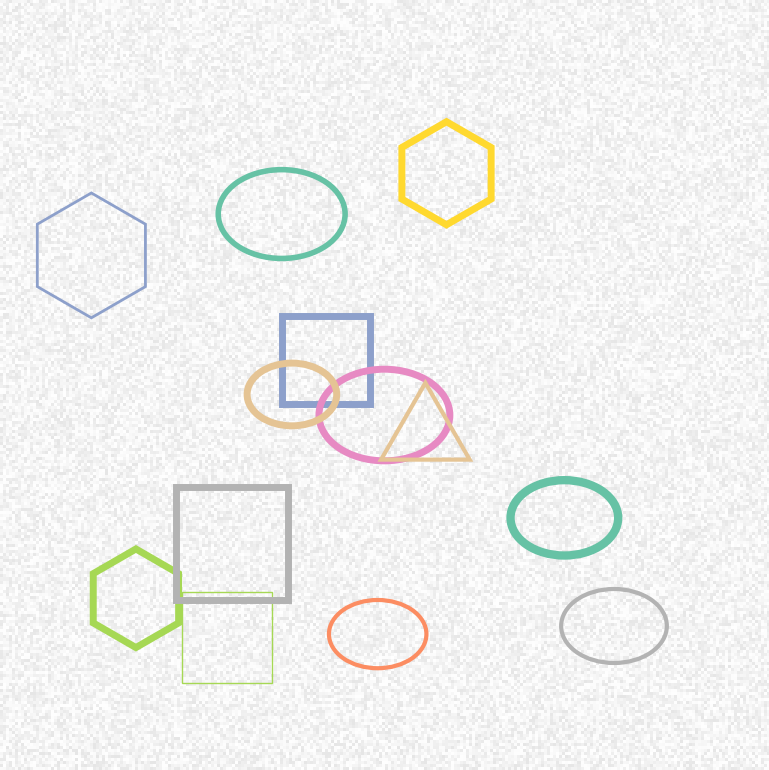[{"shape": "oval", "thickness": 3, "radius": 0.35, "center": [0.733, 0.327]}, {"shape": "oval", "thickness": 2, "radius": 0.41, "center": [0.366, 0.722]}, {"shape": "oval", "thickness": 1.5, "radius": 0.32, "center": [0.49, 0.176]}, {"shape": "square", "thickness": 2.5, "radius": 0.29, "center": [0.423, 0.533]}, {"shape": "hexagon", "thickness": 1, "radius": 0.41, "center": [0.119, 0.668]}, {"shape": "oval", "thickness": 2.5, "radius": 0.42, "center": [0.499, 0.461]}, {"shape": "square", "thickness": 0.5, "radius": 0.29, "center": [0.295, 0.172]}, {"shape": "hexagon", "thickness": 2.5, "radius": 0.32, "center": [0.177, 0.223]}, {"shape": "hexagon", "thickness": 2.5, "radius": 0.33, "center": [0.58, 0.775]}, {"shape": "oval", "thickness": 2.5, "radius": 0.29, "center": [0.379, 0.488]}, {"shape": "triangle", "thickness": 1.5, "radius": 0.33, "center": [0.552, 0.436]}, {"shape": "square", "thickness": 2.5, "radius": 0.37, "center": [0.301, 0.294]}, {"shape": "oval", "thickness": 1.5, "radius": 0.34, "center": [0.797, 0.187]}]